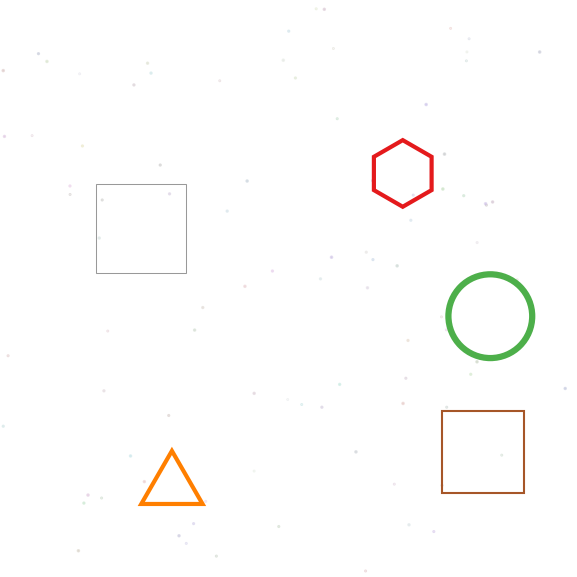[{"shape": "hexagon", "thickness": 2, "radius": 0.29, "center": [0.697, 0.699]}, {"shape": "circle", "thickness": 3, "radius": 0.36, "center": [0.849, 0.452]}, {"shape": "triangle", "thickness": 2, "radius": 0.31, "center": [0.298, 0.157]}, {"shape": "square", "thickness": 1, "radius": 0.35, "center": [0.837, 0.217]}, {"shape": "square", "thickness": 0.5, "radius": 0.39, "center": [0.244, 0.603]}]